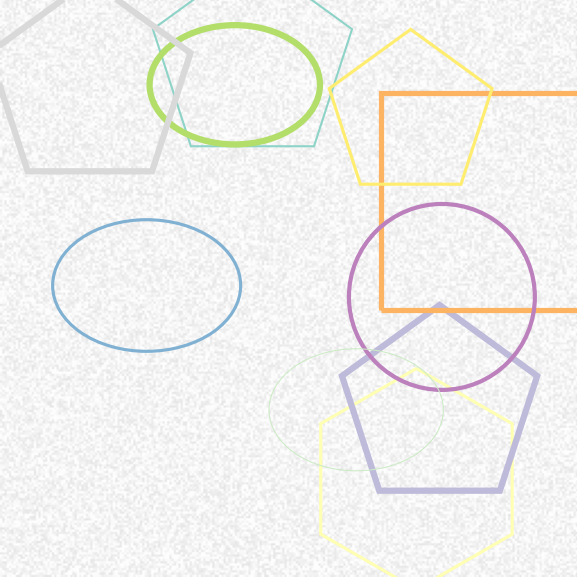[{"shape": "pentagon", "thickness": 1, "radius": 0.91, "center": [0.437, 0.893]}, {"shape": "hexagon", "thickness": 1.5, "radius": 0.96, "center": [0.721, 0.17]}, {"shape": "pentagon", "thickness": 3, "radius": 0.89, "center": [0.761, 0.293]}, {"shape": "oval", "thickness": 1.5, "radius": 0.81, "center": [0.254, 0.505]}, {"shape": "square", "thickness": 2.5, "radius": 0.94, "center": [0.849, 0.65]}, {"shape": "oval", "thickness": 3, "radius": 0.74, "center": [0.407, 0.852]}, {"shape": "pentagon", "thickness": 3, "radius": 0.92, "center": [0.156, 0.851]}, {"shape": "circle", "thickness": 2, "radius": 0.8, "center": [0.765, 0.485]}, {"shape": "oval", "thickness": 0.5, "radius": 0.75, "center": [0.617, 0.29]}, {"shape": "pentagon", "thickness": 1.5, "radius": 0.74, "center": [0.711, 0.8]}]